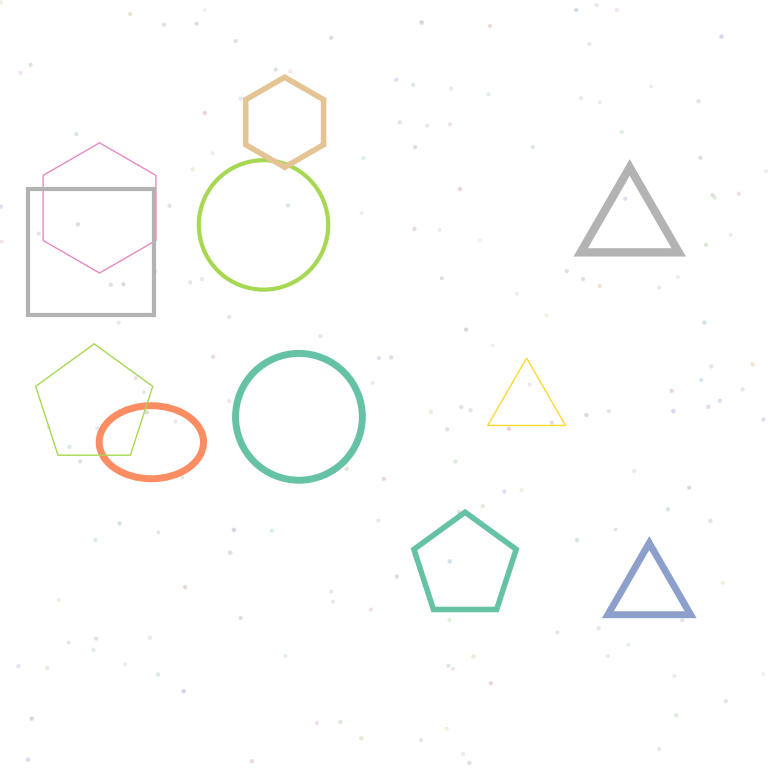[{"shape": "pentagon", "thickness": 2, "radius": 0.35, "center": [0.604, 0.265]}, {"shape": "circle", "thickness": 2.5, "radius": 0.41, "center": [0.388, 0.459]}, {"shape": "oval", "thickness": 2.5, "radius": 0.34, "center": [0.197, 0.426]}, {"shape": "triangle", "thickness": 2.5, "radius": 0.31, "center": [0.843, 0.233]}, {"shape": "hexagon", "thickness": 0.5, "radius": 0.42, "center": [0.129, 0.73]}, {"shape": "pentagon", "thickness": 0.5, "radius": 0.4, "center": [0.122, 0.473]}, {"shape": "circle", "thickness": 1.5, "radius": 0.42, "center": [0.342, 0.708]}, {"shape": "triangle", "thickness": 0.5, "radius": 0.29, "center": [0.684, 0.477]}, {"shape": "hexagon", "thickness": 2, "radius": 0.29, "center": [0.37, 0.841]}, {"shape": "triangle", "thickness": 3, "radius": 0.37, "center": [0.818, 0.709]}, {"shape": "square", "thickness": 1.5, "radius": 0.41, "center": [0.118, 0.673]}]